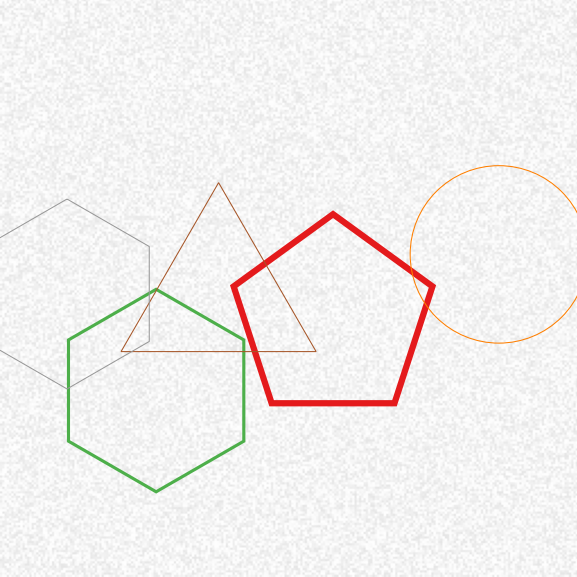[{"shape": "pentagon", "thickness": 3, "radius": 0.9, "center": [0.577, 0.447]}, {"shape": "hexagon", "thickness": 1.5, "radius": 0.88, "center": [0.27, 0.323]}, {"shape": "circle", "thickness": 0.5, "radius": 0.77, "center": [0.864, 0.559]}, {"shape": "triangle", "thickness": 0.5, "radius": 0.98, "center": [0.379, 0.488]}, {"shape": "hexagon", "thickness": 0.5, "radius": 0.82, "center": [0.116, 0.49]}]